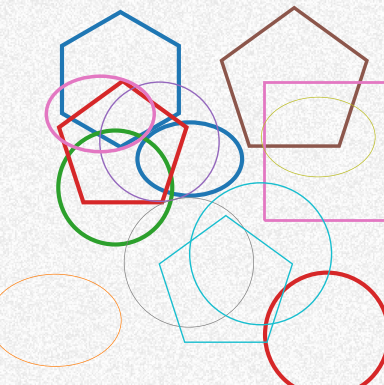[{"shape": "oval", "thickness": 3, "radius": 0.68, "center": [0.493, 0.587]}, {"shape": "hexagon", "thickness": 3, "radius": 0.88, "center": [0.313, 0.793]}, {"shape": "oval", "thickness": 0.5, "radius": 0.86, "center": [0.144, 0.168]}, {"shape": "circle", "thickness": 3, "radius": 0.74, "center": [0.299, 0.513]}, {"shape": "pentagon", "thickness": 3, "radius": 0.87, "center": [0.319, 0.615]}, {"shape": "circle", "thickness": 3, "radius": 0.8, "center": [0.849, 0.131]}, {"shape": "circle", "thickness": 1, "radius": 0.77, "center": [0.414, 0.632]}, {"shape": "pentagon", "thickness": 2.5, "radius": 0.99, "center": [0.764, 0.781]}, {"shape": "square", "thickness": 2, "radius": 0.9, "center": [0.866, 0.608]}, {"shape": "oval", "thickness": 2.5, "radius": 0.7, "center": [0.26, 0.704]}, {"shape": "circle", "thickness": 0.5, "radius": 0.84, "center": [0.491, 0.318]}, {"shape": "oval", "thickness": 0.5, "radius": 0.74, "center": [0.827, 0.644]}, {"shape": "circle", "thickness": 1, "radius": 0.92, "center": [0.677, 0.341]}, {"shape": "pentagon", "thickness": 1, "radius": 0.91, "center": [0.587, 0.258]}]